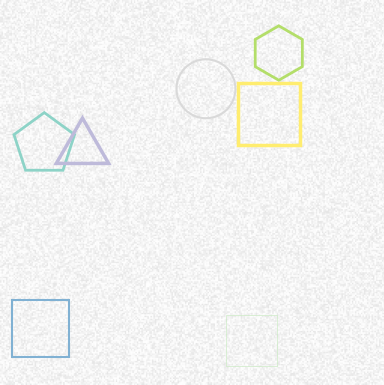[{"shape": "pentagon", "thickness": 2, "radius": 0.41, "center": [0.115, 0.625]}, {"shape": "triangle", "thickness": 2.5, "radius": 0.39, "center": [0.214, 0.615]}, {"shape": "square", "thickness": 1.5, "radius": 0.37, "center": [0.105, 0.147]}, {"shape": "hexagon", "thickness": 2, "radius": 0.35, "center": [0.724, 0.862]}, {"shape": "circle", "thickness": 1.5, "radius": 0.38, "center": [0.535, 0.769]}, {"shape": "square", "thickness": 0.5, "radius": 0.33, "center": [0.654, 0.116]}, {"shape": "square", "thickness": 2.5, "radius": 0.4, "center": [0.698, 0.704]}]